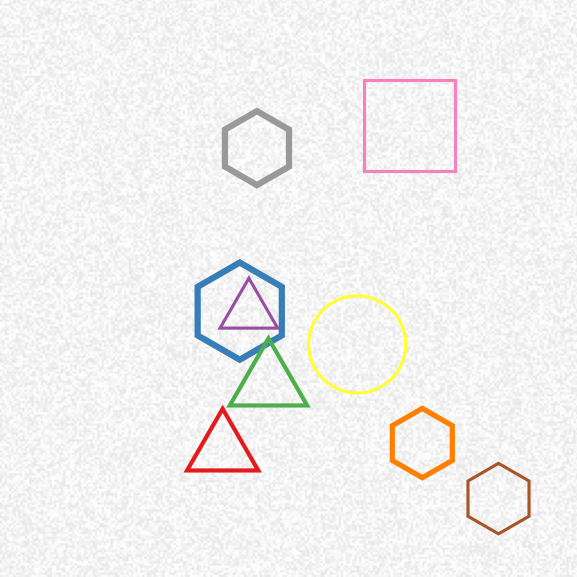[{"shape": "triangle", "thickness": 2, "radius": 0.36, "center": [0.386, 0.22]}, {"shape": "hexagon", "thickness": 3, "radius": 0.42, "center": [0.415, 0.46]}, {"shape": "triangle", "thickness": 2, "radius": 0.39, "center": [0.465, 0.336]}, {"shape": "triangle", "thickness": 1.5, "radius": 0.29, "center": [0.431, 0.46]}, {"shape": "hexagon", "thickness": 2.5, "radius": 0.3, "center": [0.731, 0.232]}, {"shape": "circle", "thickness": 1.5, "radius": 0.42, "center": [0.619, 0.403]}, {"shape": "hexagon", "thickness": 1.5, "radius": 0.31, "center": [0.863, 0.136]}, {"shape": "square", "thickness": 1.5, "radius": 0.39, "center": [0.709, 0.782]}, {"shape": "hexagon", "thickness": 3, "radius": 0.32, "center": [0.445, 0.743]}]